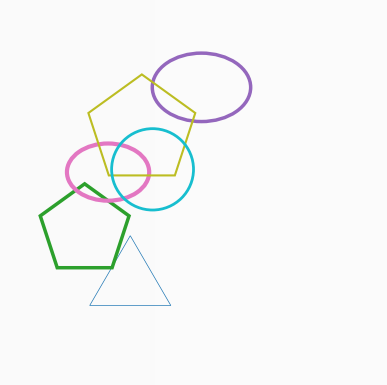[{"shape": "triangle", "thickness": 0.5, "radius": 0.6, "center": [0.336, 0.267]}, {"shape": "pentagon", "thickness": 2.5, "radius": 0.6, "center": [0.218, 0.402]}, {"shape": "oval", "thickness": 2.5, "radius": 0.63, "center": [0.52, 0.773]}, {"shape": "oval", "thickness": 3, "radius": 0.53, "center": [0.279, 0.553]}, {"shape": "pentagon", "thickness": 1.5, "radius": 0.73, "center": [0.366, 0.662]}, {"shape": "circle", "thickness": 2, "radius": 0.53, "center": [0.394, 0.56]}]